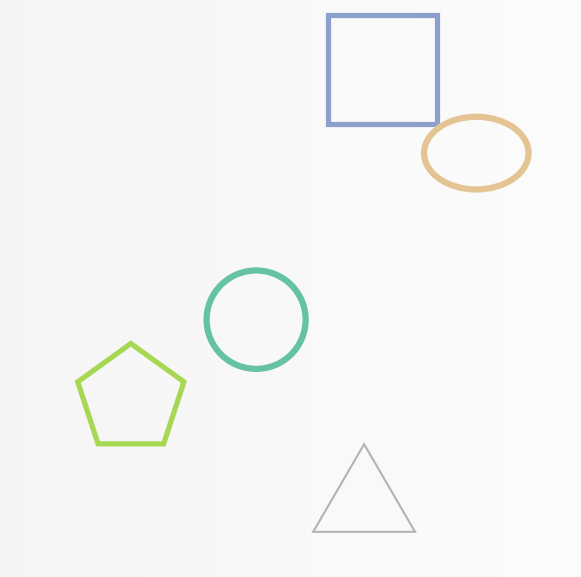[{"shape": "circle", "thickness": 3, "radius": 0.43, "center": [0.441, 0.446]}, {"shape": "square", "thickness": 2.5, "radius": 0.47, "center": [0.658, 0.879]}, {"shape": "pentagon", "thickness": 2.5, "radius": 0.48, "center": [0.225, 0.308]}, {"shape": "oval", "thickness": 3, "radius": 0.45, "center": [0.819, 0.734]}, {"shape": "triangle", "thickness": 1, "radius": 0.51, "center": [0.626, 0.129]}]